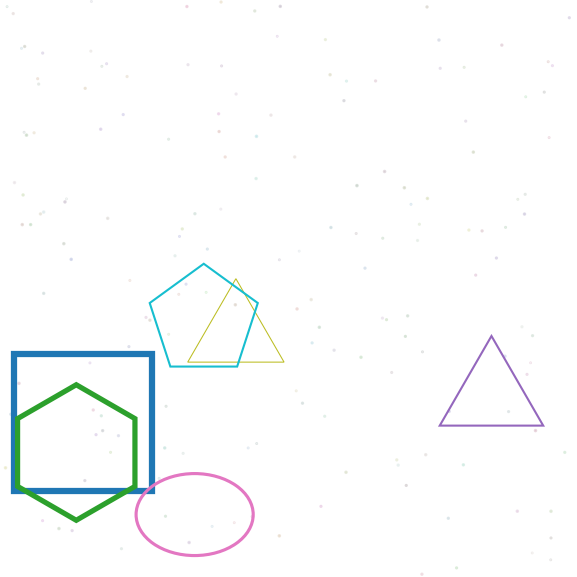[{"shape": "square", "thickness": 3, "radius": 0.6, "center": [0.144, 0.267]}, {"shape": "hexagon", "thickness": 2.5, "radius": 0.59, "center": [0.132, 0.216]}, {"shape": "triangle", "thickness": 1, "radius": 0.52, "center": [0.851, 0.314]}, {"shape": "oval", "thickness": 1.5, "radius": 0.51, "center": [0.337, 0.108]}, {"shape": "triangle", "thickness": 0.5, "radius": 0.48, "center": [0.408, 0.42]}, {"shape": "pentagon", "thickness": 1, "radius": 0.49, "center": [0.353, 0.444]}]